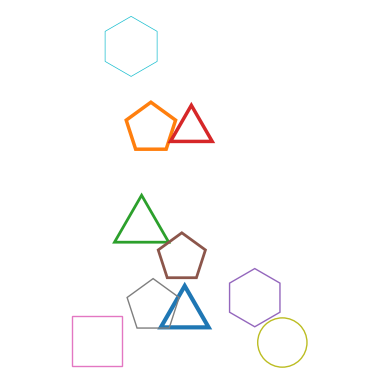[{"shape": "triangle", "thickness": 3, "radius": 0.36, "center": [0.48, 0.186]}, {"shape": "pentagon", "thickness": 2.5, "radius": 0.34, "center": [0.392, 0.667]}, {"shape": "triangle", "thickness": 2, "radius": 0.41, "center": [0.368, 0.412]}, {"shape": "triangle", "thickness": 2.5, "radius": 0.31, "center": [0.497, 0.664]}, {"shape": "hexagon", "thickness": 1, "radius": 0.38, "center": [0.662, 0.227]}, {"shape": "pentagon", "thickness": 2, "radius": 0.32, "center": [0.472, 0.331]}, {"shape": "square", "thickness": 1, "radius": 0.33, "center": [0.252, 0.115]}, {"shape": "pentagon", "thickness": 1, "radius": 0.35, "center": [0.398, 0.205]}, {"shape": "circle", "thickness": 1, "radius": 0.32, "center": [0.733, 0.11]}, {"shape": "hexagon", "thickness": 0.5, "radius": 0.39, "center": [0.341, 0.88]}]